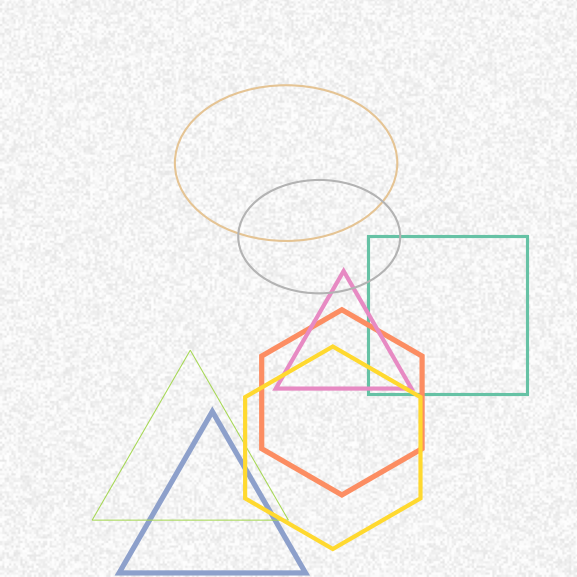[{"shape": "square", "thickness": 1.5, "radius": 0.69, "center": [0.775, 0.453]}, {"shape": "hexagon", "thickness": 2.5, "radius": 0.8, "center": [0.592, 0.302]}, {"shape": "triangle", "thickness": 2.5, "radius": 0.93, "center": [0.368, 0.1]}, {"shape": "triangle", "thickness": 2, "radius": 0.68, "center": [0.595, 0.394]}, {"shape": "triangle", "thickness": 0.5, "radius": 0.98, "center": [0.329, 0.197]}, {"shape": "hexagon", "thickness": 2, "radius": 0.88, "center": [0.576, 0.224]}, {"shape": "oval", "thickness": 1, "radius": 0.96, "center": [0.495, 0.717]}, {"shape": "oval", "thickness": 1, "radius": 0.7, "center": [0.553, 0.589]}]